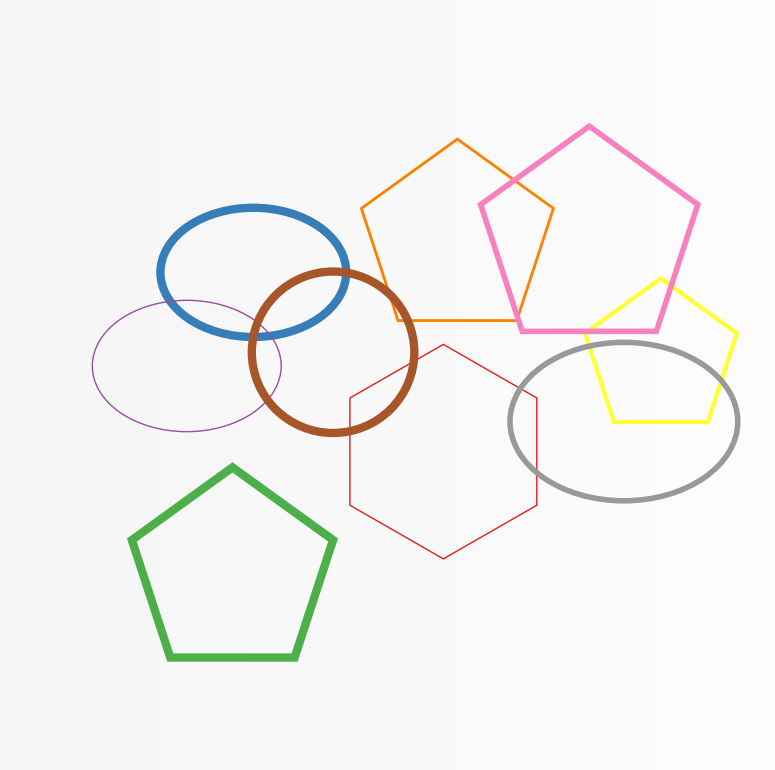[{"shape": "hexagon", "thickness": 0.5, "radius": 0.7, "center": [0.572, 0.413]}, {"shape": "oval", "thickness": 3, "radius": 0.6, "center": [0.327, 0.646]}, {"shape": "pentagon", "thickness": 3, "radius": 0.68, "center": [0.3, 0.257]}, {"shape": "oval", "thickness": 0.5, "radius": 0.61, "center": [0.241, 0.525]}, {"shape": "pentagon", "thickness": 1, "radius": 0.65, "center": [0.59, 0.689]}, {"shape": "pentagon", "thickness": 1.5, "radius": 0.52, "center": [0.853, 0.535]}, {"shape": "circle", "thickness": 3, "radius": 0.52, "center": [0.43, 0.543]}, {"shape": "pentagon", "thickness": 2, "radius": 0.74, "center": [0.76, 0.689]}, {"shape": "oval", "thickness": 2, "radius": 0.73, "center": [0.805, 0.452]}]